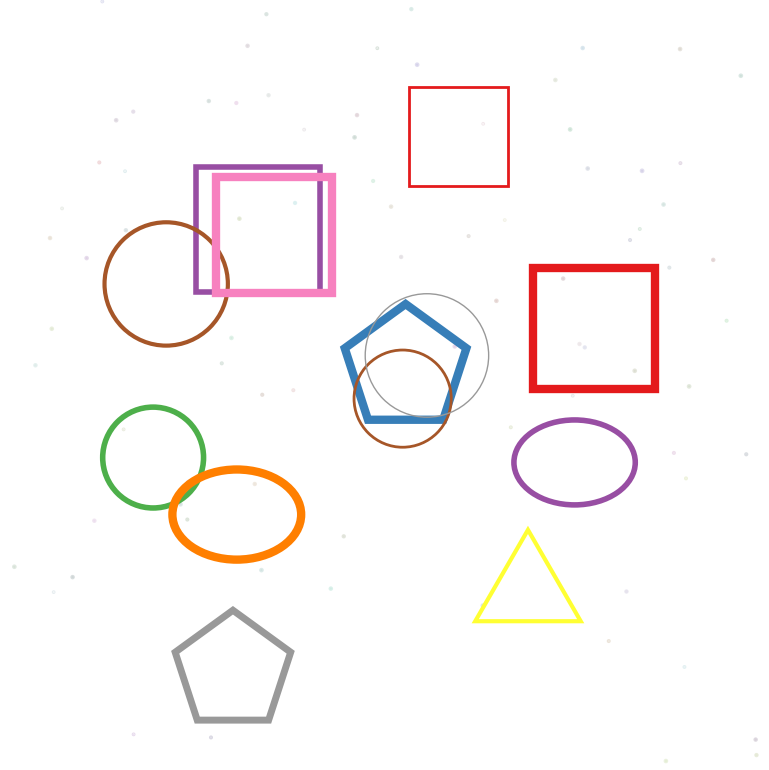[{"shape": "square", "thickness": 3, "radius": 0.39, "center": [0.771, 0.574]}, {"shape": "square", "thickness": 1, "radius": 0.32, "center": [0.596, 0.823]}, {"shape": "pentagon", "thickness": 3, "radius": 0.42, "center": [0.527, 0.522]}, {"shape": "circle", "thickness": 2, "radius": 0.33, "center": [0.199, 0.406]}, {"shape": "square", "thickness": 2, "radius": 0.4, "center": [0.335, 0.702]}, {"shape": "oval", "thickness": 2, "radius": 0.39, "center": [0.746, 0.399]}, {"shape": "oval", "thickness": 3, "radius": 0.42, "center": [0.308, 0.332]}, {"shape": "triangle", "thickness": 1.5, "radius": 0.4, "center": [0.686, 0.233]}, {"shape": "circle", "thickness": 1, "radius": 0.32, "center": [0.523, 0.482]}, {"shape": "circle", "thickness": 1.5, "radius": 0.4, "center": [0.216, 0.631]}, {"shape": "square", "thickness": 3, "radius": 0.38, "center": [0.356, 0.695]}, {"shape": "circle", "thickness": 0.5, "radius": 0.4, "center": [0.554, 0.538]}, {"shape": "pentagon", "thickness": 2.5, "radius": 0.39, "center": [0.303, 0.129]}]